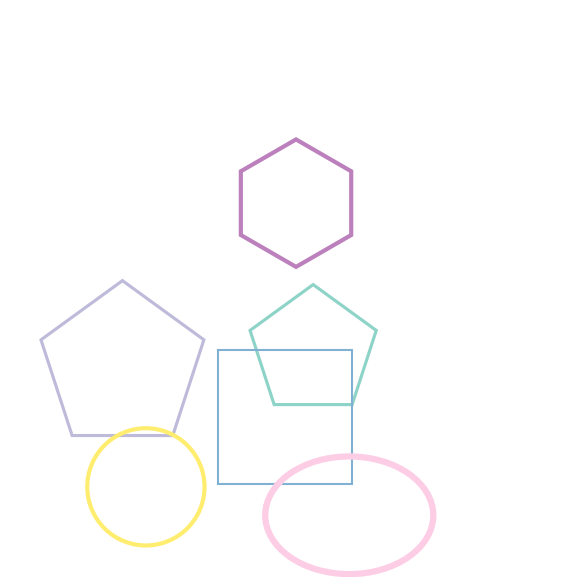[{"shape": "pentagon", "thickness": 1.5, "radius": 0.57, "center": [0.542, 0.391]}, {"shape": "pentagon", "thickness": 1.5, "radius": 0.74, "center": [0.212, 0.365]}, {"shape": "square", "thickness": 1, "radius": 0.58, "center": [0.493, 0.276]}, {"shape": "oval", "thickness": 3, "radius": 0.73, "center": [0.605, 0.107]}, {"shape": "hexagon", "thickness": 2, "radius": 0.55, "center": [0.513, 0.647]}, {"shape": "circle", "thickness": 2, "radius": 0.51, "center": [0.253, 0.156]}]